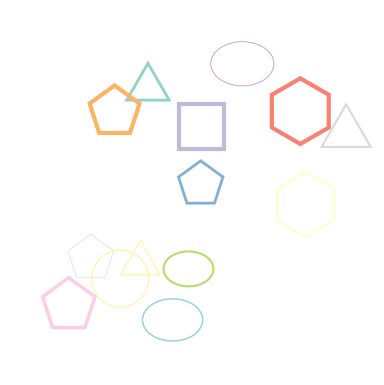[{"shape": "oval", "thickness": 1, "radius": 0.39, "center": [0.448, 0.169]}, {"shape": "triangle", "thickness": 2, "radius": 0.32, "center": [0.384, 0.772]}, {"shape": "hexagon", "thickness": 1, "radius": 0.42, "center": [0.794, 0.469]}, {"shape": "square", "thickness": 3, "radius": 0.29, "center": [0.524, 0.672]}, {"shape": "hexagon", "thickness": 3, "radius": 0.43, "center": [0.78, 0.711]}, {"shape": "pentagon", "thickness": 2, "radius": 0.3, "center": [0.521, 0.521]}, {"shape": "pentagon", "thickness": 3, "radius": 0.34, "center": [0.298, 0.71]}, {"shape": "oval", "thickness": 1.5, "radius": 0.32, "center": [0.489, 0.302]}, {"shape": "pentagon", "thickness": 2.5, "radius": 0.36, "center": [0.179, 0.207]}, {"shape": "triangle", "thickness": 1.5, "radius": 0.37, "center": [0.899, 0.655]}, {"shape": "oval", "thickness": 0.5, "radius": 0.41, "center": [0.629, 0.834]}, {"shape": "pentagon", "thickness": 0.5, "radius": 0.31, "center": [0.236, 0.329]}, {"shape": "triangle", "thickness": 0.5, "radius": 0.3, "center": [0.365, 0.316]}, {"shape": "circle", "thickness": 0.5, "radius": 0.37, "center": [0.312, 0.276]}]